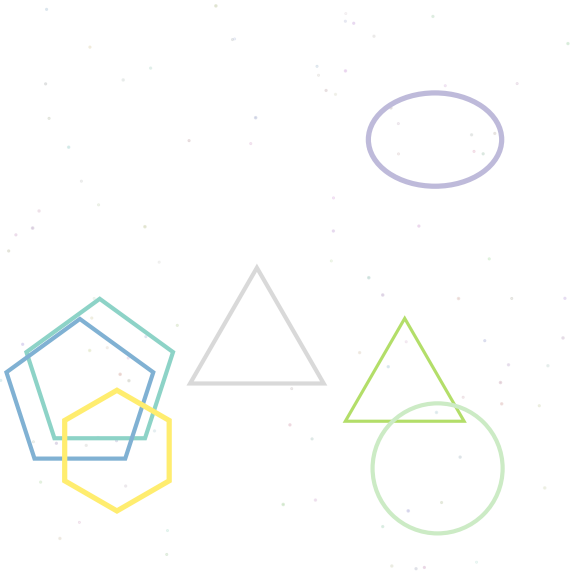[{"shape": "pentagon", "thickness": 2, "radius": 0.67, "center": [0.173, 0.348]}, {"shape": "oval", "thickness": 2.5, "radius": 0.58, "center": [0.753, 0.757]}, {"shape": "pentagon", "thickness": 2, "radius": 0.67, "center": [0.138, 0.313]}, {"shape": "triangle", "thickness": 1.5, "radius": 0.59, "center": [0.701, 0.329]}, {"shape": "triangle", "thickness": 2, "radius": 0.67, "center": [0.445, 0.402]}, {"shape": "circle", "thickness": 2, "radius": 0.56, "center": [0.758, 0.188]}, {"shape": "hexagon", "thickness": 2.5, "radius": 0.52, "center": [0.202, 0.219]}]